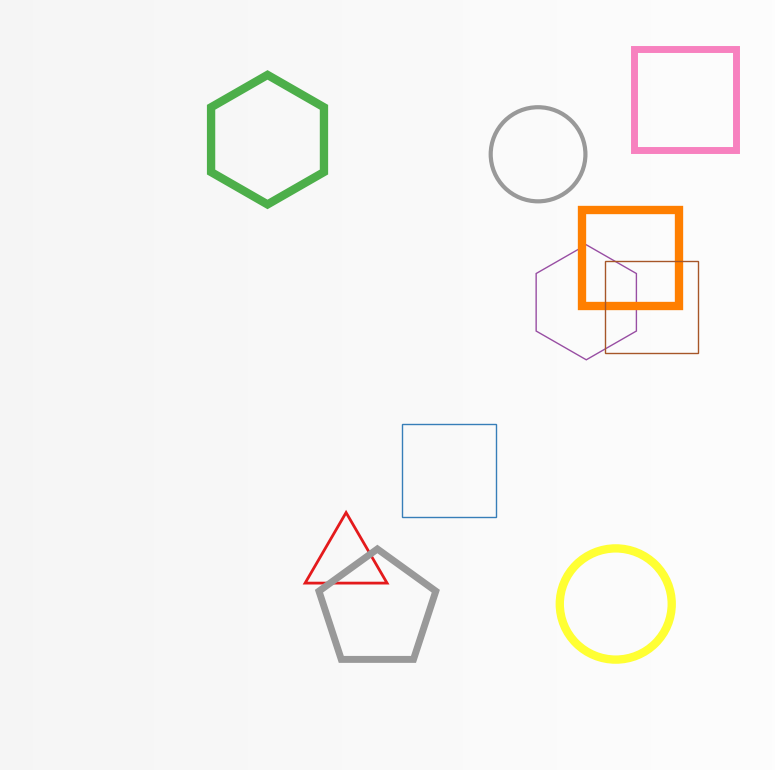[{"shape": "triangle", "thickness": 1, "radius": 0.31, "center": [0.447, 0.273]}, {"shape": "square", "thickness": 0.5, "radius": 0.3, "center": [0.579, 0.389]}, {"shape": "hexagon", "thickness": 3, "radius": 0.42, "center": [0.345, 0.819]}, {"shape": "hexagon", "thickness": 0.5, "radius": 0.37, "center": [0.756, 0.607]}, {"shape": "square", "thickness": 3, "radius": 0.31, "center": [0.814, 0.665]}, {"shape": "circle", "thickness": 3, "radius": 0.36, "center": [0.795, 0.216]}, {"shape": "square", "thickness": 0.5, "radius": 0.3, "center": [0.841, 0.601]}, {"shape": "square", "thickness": 2.5, "radius": 0.33, "center": [0.884, 0.871]}, {"shape": "circle", "thickness": 1.5, "radius": 0.31, "center": [0.694, 0.8]}, {"shape": "pentagon", "thickness": 2.5, "radius": 0.4, "center": [0.487, 0.208]}]